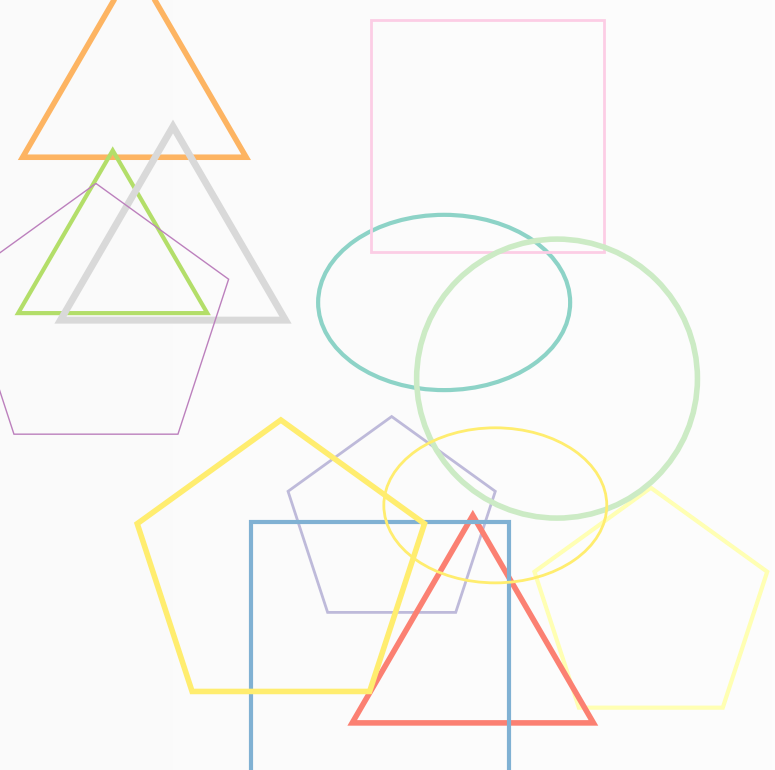[{"shape": "oval", "thickness": 1.5, "radius": 0.81, "center": [0.573, 0.607]}, {"shape": "pentagon", "thickness": 1.5, "radius": 0.79, "center": [0.84, 0.209]}, {"shape": "pentagon", "thickness": 1, "radius": 0.7, "center": [0.505, 0.318]}, {"shape": "triangle", "thickness": 2, "radius": 0.9, "center": [0.61, 0.151]}, {"shape": "square", "thickness": 1.5, "radius": 0.83, "center": [0.491, 0.155]}, {"shape": "triangle", "thickness": 2, "radius": 0.83, "center": [0.173, 0.879]}, {"shape": "triangle", "thickness": 1.5, "radius": 0.7, "center": [0.145, 0.664]}, {"shape": "square", "thickness": 1, "radius": 0.75, "center": [0.629, 0.823]}, {"shape": "triangle", "thickness": 2.5, "radius": 0.84, "center": [0.223, 0.668]}, {"shape": "pentagon", "thickness": 0.5, "radius": 0.9, "center": [0.124, 0.582]}, {"shape": "circle", "thickness": 2, "radius": 0.91, "center": [0.719, 0.508]}, {"shape": "oval", "thickness": 1, "radius": 0.72, "center": [0.639, 0.344]}, {"shape": "pentagon", "thickness": 2, "radius": 0.97, "center": [0.362, 0.26]}]